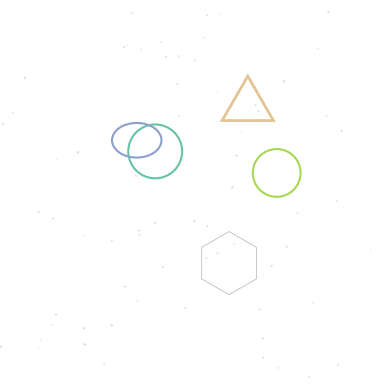[{"shape": "circle", "thickness": 1.5, "radius": 0.35, "center": [0.403, 0.607]}, {"shape": "oval", "thickness": 1.5, "radius": 0.32, "center": [0.355, 0.636]}, {"shape": "circle", "thickness": 1.5, "radius": 0.31, "center": [0.719, 0.551]}, {"shape": "triangle", "thickness": 2, "radius": 0.38, "center": [0.644, 0.725]}, {"shape": "hexagon", "thickness": 0.5, "radius": 0.41, "center": [0.595, 0.317]}]